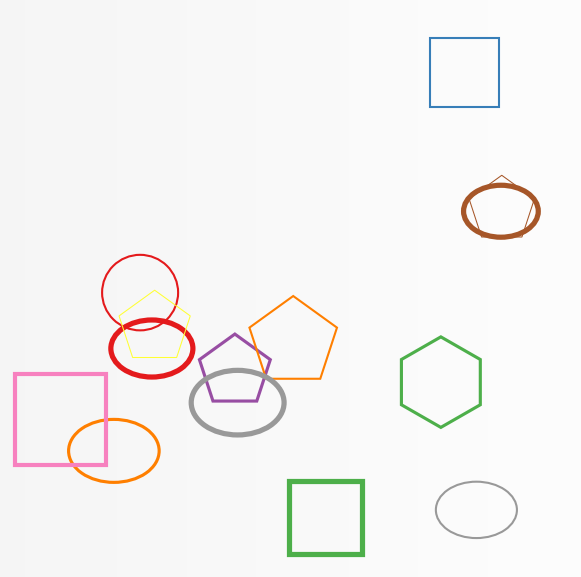[{"shape": "circle", "thickness": 1, "radius": 0.33, "center": [0.241, 0.492]}, {"shape": "oval", "thickness": 2.5, "radius": 0.35, "center": [0.261, 0.396]}, {"shape": "square", "thickness": 1, "radius": 0.3, "center": [0.799, 0.874]}, {"shape": "square", "thickness": 2.5, "radius": 0.32, "center": [0.56, 0.103]}, {"shape": "hexagon", "thickness": 1.5, "radius": 0.39, "center": [0.758, 0.337]}, {"shape": "pentagon", "thickness": 1.5, "radius": 0.32, "center": [0.404, 0.357]}, {"shape": "oval", "thickness": 1.5, "radius": 0.39, "center": [0.196, 0.218]}, {"shape": "pentagon", "thickness": 1, "radius": 0.4, "center": [0.504, 0.407]}, {"shape": "pentagon", "thickness": 0.5, "radius": 0.32, "center": [0.266, 0.432]}, {"shape": "oval", "thickness": 2.5, "radius": 0.32, "center": [0.862, 0.633]}, {"shape": "pentagon", "thickness": 0.5, "radius": 0.3, "center": [0.863, 0.637]}, {"shape": "square", "thickness": 2, "radius": 0.39, "center": [0.104, 0.273]}, {"shape": "oval", "thickness": 1, "radius": 0.35, "center": [0.82, 0.116]}, {"shape": "oval", "thickness": 2.5, "radius": 0.4, "center": [0.409, 0.302]}]